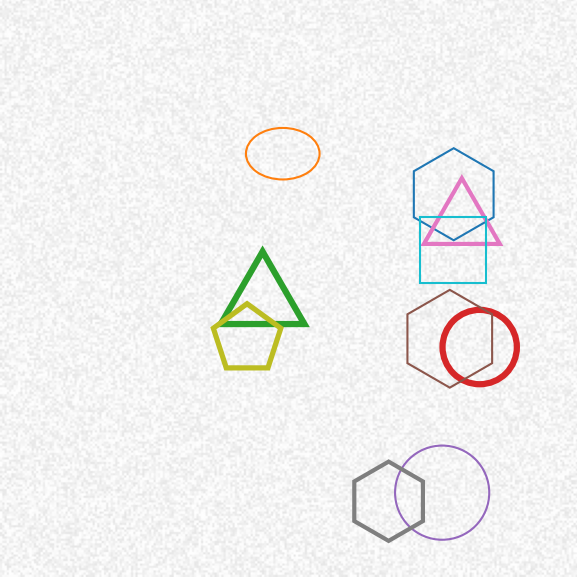[{"shape": "hexagon", "thickness": 1, "radius": 0.4, "center": [0.786, 0.663]}, {"shape": "oval", "thickness": 1, "radius": 0.32, "center": [0.49, 0.733]}, {"shape": "triangle", "thickness": 3, "radius": 0.42, "center": [0.455, 0.48]}, {"shape": "circle", "thickness": 3, "radius": 0.32, "center": [0.831, 0.398]}, {"shape": "circle", "thickness": 1, "radius": 0.41, "center": [0.766, 0.146]}, {"shape": "hexagon", "thickness": 1, "radius": 0.42, "center": [0.779, 0.413]}, {"shape": "triangle", "thickness": 2, "radius": 0.38, "center": [0.8, 0.615]}, {"shape": "hexagon", "thickness": 2, "radius": 0.34, "center": [0.673, 0.131]}, {"shape": "pentagon", "thickness": 2.5, "radius": 0.31, "center": [0.428, 0.412]}, {"shape": "square", "thickness": 1, "radius": 0.29, "center": [0.785, 0.566]}]